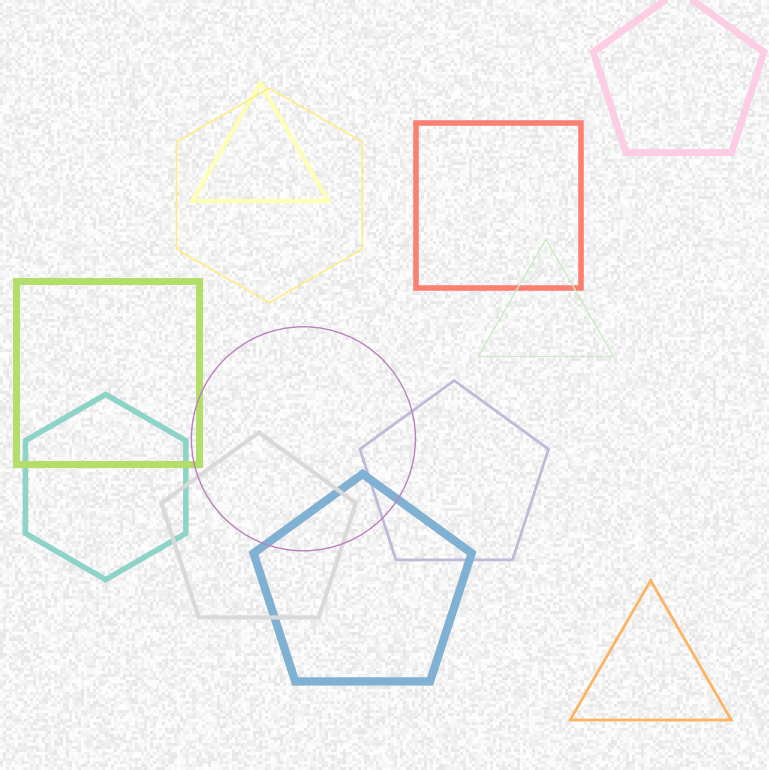[{"shape": "hexagon", "thickness": 2, "radius": 0.6, "center": [0.137, 0.368]}, {"shape": "triangle", "thickness": 1.5, "radius": 0.51, "center": [0.338, 0.79]}, {"shape": "pentagon", "thickness": 1, "radius": 0.64, "center": [0.59, 0.377]}, {"shape": "square", "thickness": 2, "radius": 0.54, "center": [0.648, 0.733]}, {"shape": "pentagon", "thickness": 3, "radius": 0.74, "center": [0.471, 0.236]}, {"shape": "triangle", "thickness": 1, "radius": 0.6, "center": [0.845, 0.125]}, {"shape": "square", "thickness": 2.5, "radius": 0.59, "center": [0.139, 0.517]}, {"shape": "pentagon", "thickness": 2.5, "radius": 0.58, "center": [0.881, 0.896]}, {"shape": "pentagon", "thickness": 1.5, "radius": 0.66, "center": [0.336, 0.306]}, {"shape": "circle", "thickness": 0.5, "radius": 0.73, "center": [0.394, 0.43]}, {"shape": "triangle", "thickness": 0.5, "radius": 0.51, "center": [0.709, 0.588]}, {"shape": "hexagon", "thickness": 0.5, "radius": 0.7, "center": [0.35, 0.746]}]